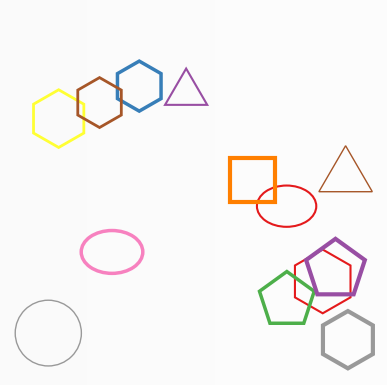[{"shape": "hexagon", "thickness": 1.5, "radius": 0.41, "center": [0.833, 0.269]}, {"shape": "oval", "thickness": 1.5, "radius": 0.38, "center": [0.74, 0.464]}, {"shape": "hexagon", "thickness": 2.5, "radius": 0.32, "center": [0.359, 0.776]}, {"shape": "pentagon", "thickness": 2.5, "radius": 0.37, "center": [0.74, 0.22]}, {"shape": "triangle", "thickness": 1.5, "radius": 0.31, "center": [0.48, 0.759]}, {"shape": "pentagon", "thickness": 3, "radius": 0.4, "center": [0.866, 0.3]}, {"shape": "square", "thickness": 3, "radius": 0.29, "center": [0.651, 0.532]}, {"shape": "hexagon", "thickness": 2, "radius": 0.37, "center": [0.151, 0.692]}, {"shape": "hexagon", "thickness": 2, "radius": 0.32, "center": [0.257, 0.734]}, {"shape": "triangle", "thickness": 1, "radius": 0.4, "center": [0.892, 0.542]}, {"shape": "oval", "thickness": 2.5, "radius": 0.4, "center": [0.289, 0.346]}, {"shape": "hexagon", "thickness": 3, "radius": 0.37, "center": [0.898, 0.118]}, {"shape": "circle", "thickness": 1, "radius": 0.43, "center": [0.125, 0.135]}]